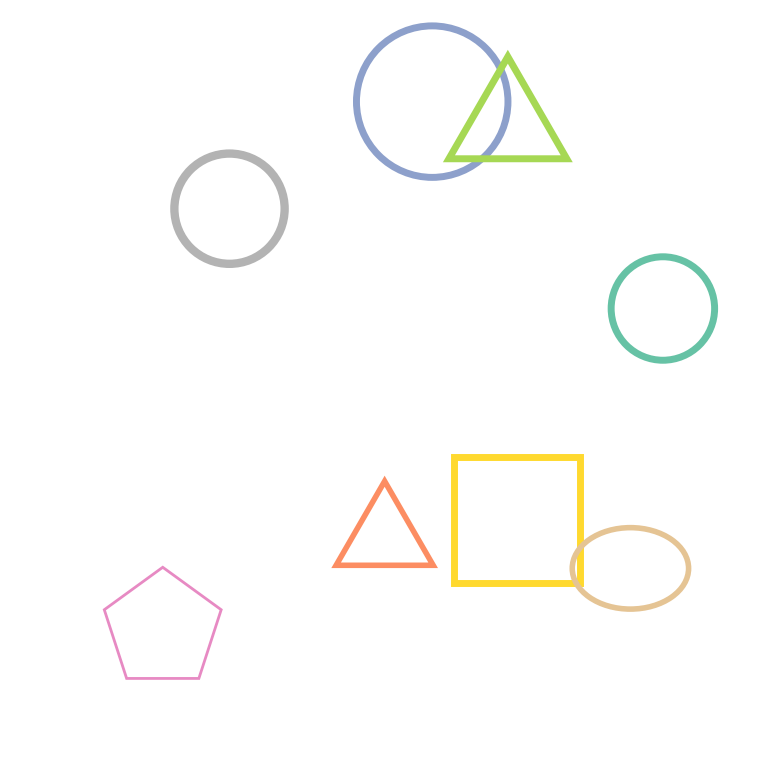[{"shape": "circle", "thickness": 2.5, "radius": 0.34, "center": [0.861, 0.599]}, {"shape": "triangle", "thickness": 2, "radius": 0.36, "center": [0.5, 0.302]}, {"shape": "circle", "thickness": 2.5, "radius": 0.49, "center": [0.561, 0.868]}, {"shape": "pentagon", "thickness": 1, "radius": 0.4, "center": [0.211, 0.183]}, {"shape": "triangle", "thickness": 2.5, "radius": 0.44, "center": [0.66, 0.838]}, {"shape": "square", "thickness": 2.5, "radius": 0.41, "center": [0.671, 0.325]}, {"shape": "oval", "thickness": 2, "radius": 0.38, "center": [0.819, 0.262]}, {"shape": "circle", "thickness": 3, "radius": 0.36, "center": [0.298, 0.729]}]